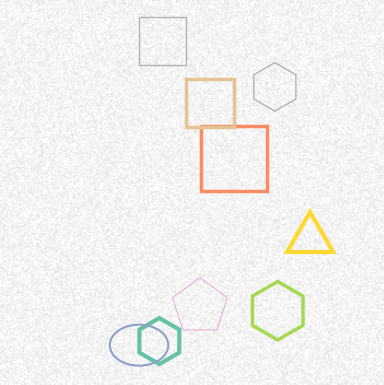[{"shape": "hexagon", "thickness": 3, "radius": 0.3, "center": [0.414, 0.114]}, {"shape": "square", "thickness": 2.5, "radius": 0.43, "center": [0.608, 0.589]}, {"shape": "oval", "thickness": 1.5, "radius": 0.38, "center": [0.361, 0.103]}, {"shape": "pentagon", "thickness": 0.5, "radius": 0.37, "center": [0.519, 0.204]}, {"shape": "hexagon", "thickness": 2.5, "radius": 0.38, "center": [0.721, 0.193]}, {"shape": "triangle", "thickness": 3, "radius": 0.35, "center": [0.805, 0.38]}, {"shape": "square", "thickness": 2.5, "radius": 0.31, "center": [0.545, 0.732]}, {"shape": "square", "thickness": 1, "radius": 0.31, "center": [0.422, 0.893]}, {"shape": "hexagon", "thickness": 1, "radius": 0.32, "center": [0.714, 0.774]}]